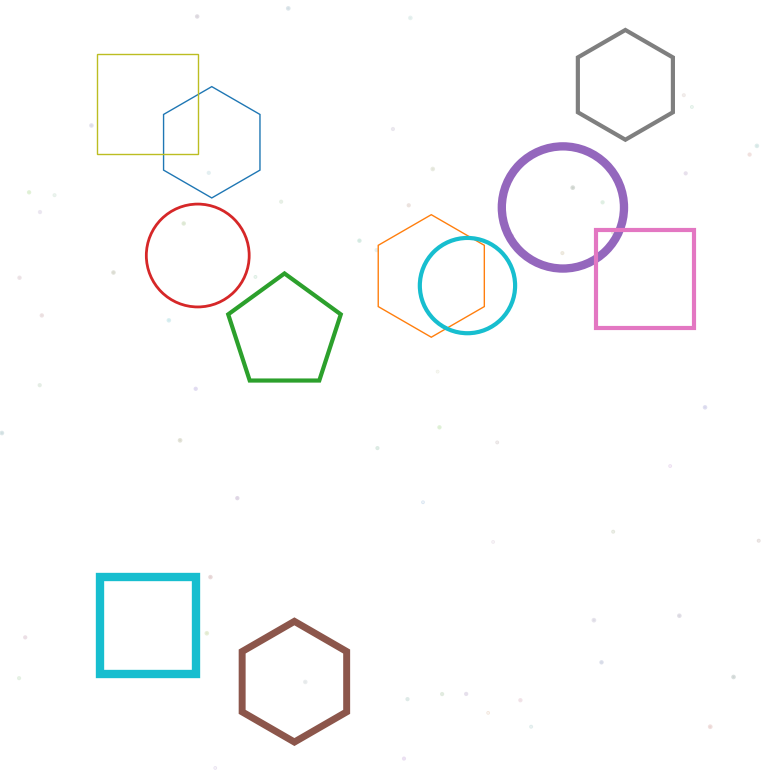[{"shape": "hexagon", "thickness": 0.5, "radius": 0.36, "center": [0.275, 0.815]}, {"shape": "hexagon", "thickness": 0.5, "radius": 0.4, "center": [0.56, 0.642]}, {"shape": "pentagon", "thickness": 1.5, "radius": 0.38, "center": [0.369, 0.568]}, {"shape": "circle", "thickness": 1, "radius": 0.33, "center": [0.257, 0.668]}, {"shape": "circle", "thickness": 3, "radius": 0.4, "center": [0.731, 0.731]}, {"shape": "hexagon", "thickness": 2.5, "radius": 0.39, "center": [0.382, 0.115]}, {"shape": "square", "thickness": 1.5, "radius": 0.32, "center": [0.838, 0.637]}, {"shape": "hexagon", "thickness": 1.5, "radius": 0.36, "center": [0.812, 0.89]}, {"shape": "square", "thickness": 0.5, "radius": 0.33, "center": [0.192, 0.865]}, {"shape": "circle", "thickness": 1.5, "radius": 0.31, "center": [0.607, 0.629]}, {"shape": "square", "thickness": 3, "radius": 0.31, "center": [0.192, 0.188]}]